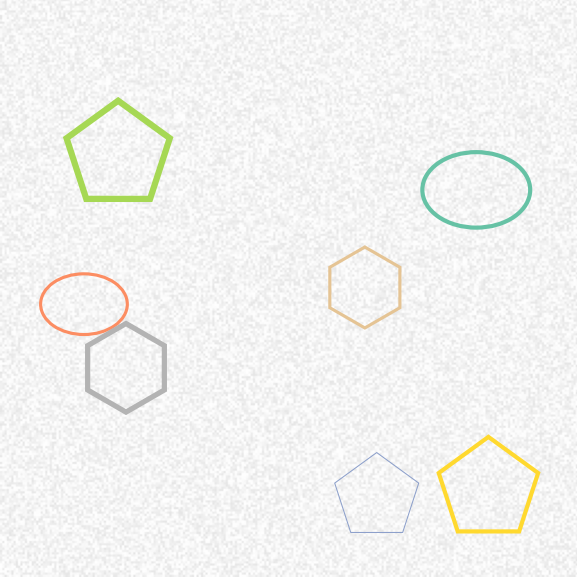[{"shape": "oval", "thickness": 2, "radius": 0.47, "center": [0.825, 0.67]}, {"shape": "oval", "thickness": 1.5, "radius": 0.38, "center": [0.145, 0.472]}, {"shape": "pentagon", "thickness": 0.5, "radius": 0.38, "center": [0.652, 0.139]}, {"shape": "pentagon", "thickness": 3, "radius": 0.47, "center": [0.205, 0.731]}, {"shape": "pentagon", "thickness": 2, "radius": 0.45, "center": [0.846, 0.152]}, {"shape": "hexagon", "thickness": 1.5, "radius": 0.35, "center": [0.632, 0.501]}, {"shape": "hexagon", "thickness": 2.5, "radius": 0.38, "center": [0.218, 0.362]}]